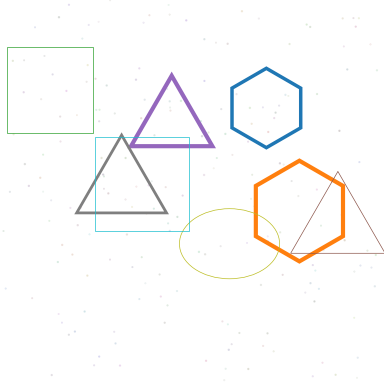[{"shape": "hexagon", "thickness": 2.5, "radius": 0.52, "center": [0.692, 0.719]}, {"shape": "hexagon", "thickness": 3, "radius": 0.65, "center": [0.778, 0.452]}, {"shape": "square", "thickness": 0.5, "radius": 0.56, "center": [0.131, 0.767]}, {"shape": "triangle", "thickness": 3, "radius": 0.61, "center": [0.446, 0.681]}, {"shape": "triangle", "thickness": 0.5, "radius": 0.71, "center": [0.878, 0.413]}, {"shape": "triangle", "thickness": 2, "radius": 0.67, "center": [0.316, 0.514]}, {"shape": "oval", "thickness": 0.5, "radius": 0.65, "center": [0.596, 0.367]}, {"shape": "square", "thickness": 0.5, "radius": 0.61, "center": [0.369, 0.521]}]